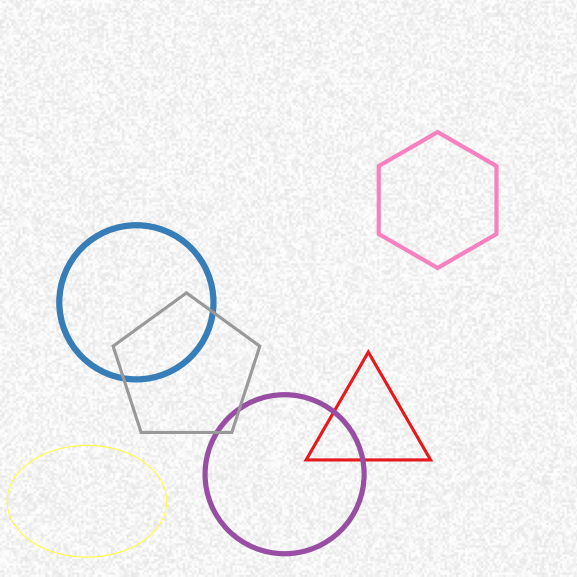[{"shape": "triangle", "thickness": 1.5, "radius": 0.62, "center": [0.638, 0.265]}, {"shape": "circle", "thickness": 3, "radius": 0.67, "center": [0.236, 0.476]}, {"shape": "circle", "thickness": 2.5, "radius": 0.69, "center": [0.493, 0.178]}, {"shape": "oval", "thickness": 0.5, "radius": 0.69, "center": [0.151, 0.131]}, {"shape": "hexagon", "thickness": 2, "radius": 0.59, "center": [0.758, 0.653]}, {"shape": "pentagon", "thickness": 1.5, "radius": 0.67, "center": [0.323, 0.358]}]